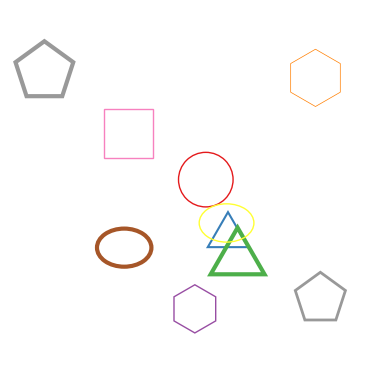[{"shape": "circle", "thickness": 1, "radius": 0.35, "center": [0.535, 0.533]}, {"shape": "triangle", "thickness": 1.5, "radius": 0.3, "center": [0.592, 0.388]}, {"shape": "triangle", "thickness": 3, "radius": 0.4, "center": [0.617, 0.328]}, {"shape": "hexagon", "thickness": 1, "radius": 0.31, "center": [0.506, 0.198]}, {"shape": "hexagon", "thickness": 0.5, "radius": 0.37, "center": [0.819, 0.798]}, {"shape": "oval", "thickness": 1, "radius": 0.36, "center": [0.588, 0.421]}, {"shape": "oval", "thickness": 3, "radius": 0.35, "center": [0.323, 0.357]}, {"shape": "square", "thickness": 1, "radius": 0.32, "center": [0.333, 0.654]}, {"shape": "pentagon", "thickness": 2, "radius": 0.34, "center": [0.832, 0.224]}, {"shape": "pentagon", "thickness": 3, "radius": 0.39, "center": [0.115, 0.814]}]